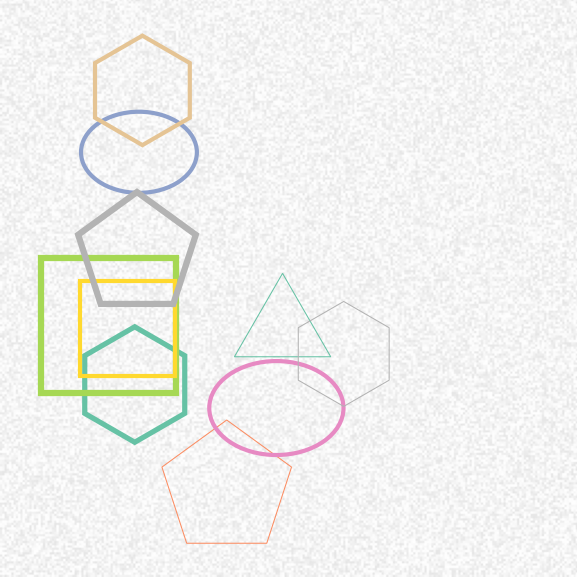[{"shape": "hexagon", "thickness": 2.5, "radius": 0.5, "center": [0.233, 0.333]}, {"shape": "triangle", "thickness": 0.5, "radius": 0.48, "center": [0.489, 0.43]}, {"shape": "pentagon", "thickness": 0.5, "radius": 0.59, "center": [0.393, 0.154]}, {"shape": "oval", "thickness": 2, "radius": 0.5, "center": [0.241, 0.735]}, {"shape": "oval", "thickness": 2, "radius": 0.58, "center": [0.479, 0.293]}, {"shape": "square", "thickness": 3, "radius": 0.58, "center": [0.188, 0.436]}, {"shape": "square", "thickness": 2, "radius": 0.41, "center": [0.221, 0.43]}, {"shape": "hexagon", "thickness": 2, "radius": 0.47, "center": [0.247, 0.843]}, {"shape": "hexagon", "thickness": 0.5, "radius": 0.45, "center": [0.595, 0.386]}, {"shape": "pentagon", "thickness": 3, "radius": 0.54, "center": [0.237, 0.559]}]